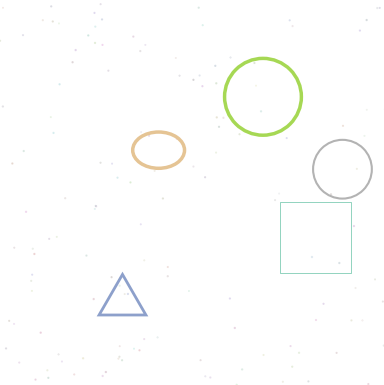[{"shape": "square", "thickness": 0.5, "radius": 0.46, "center": [0.82, 0.382]}, {"shape": "triangle", "thickness": 2, "radius": 0.35, "center": [0.318, 0.217]}, {"shape": "circle", "thickness": 2.5, "radius": 0.5, "center": [0.683, 0.749]}, {"shape": "oval", "thickness": 2.5, "radius": 0.34, "center": [0.412, 0.61]}, {"shape": "circle", "thickness": 1.5, "radius": 0.38, "center": [0.89, 0.56]}]